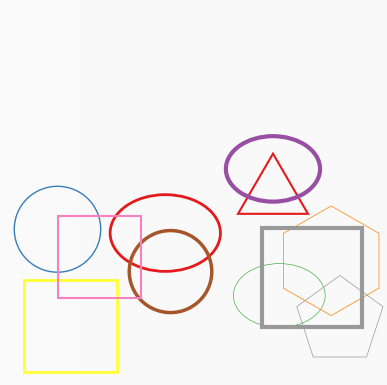[{"shape": "oval", "thickness": 2, "radius": 0.71, "center": [0.427, 0.395]}, {"shape": "triangle", "thickness": 1.5, "radius": 0.52, "center": [0.705, 0.497]}, {"shape": "circle", "thickness": 1, "radius": 0.56, "center": [0.148, 0.405]}, {"shape": "oval", "thickness": 0.5, "radius": 0.59, "center": [0.721, 0.232]}, {"shape": "oval", "thickness": 3, "radius": 0.61, "center": [0.704, 0.561]}, {"shape": "hexagon", "thickness": 0.5, "radius": 0.71, "center": [0.855, 0.323]}, {"shape": "square", "thickness": 2, "radius": 0.6, "center": [0.182, 0.154]}, {"shape": "circle", "thickness": 2.5, "radius": 0.53, "center": [0.44, 0.295]}, {"shape": "square", "thickness": 1.5, "radius": 0.53, "center": [0.257, 0.332]}, {"shape": "square", "thickness": 3, "radius": 0.64, "center": [0.805, 0.28]}, {"shape": "pentagon", "thickness": 0.5, "radius": 0.59, "center": [0.877, 0.167]}]